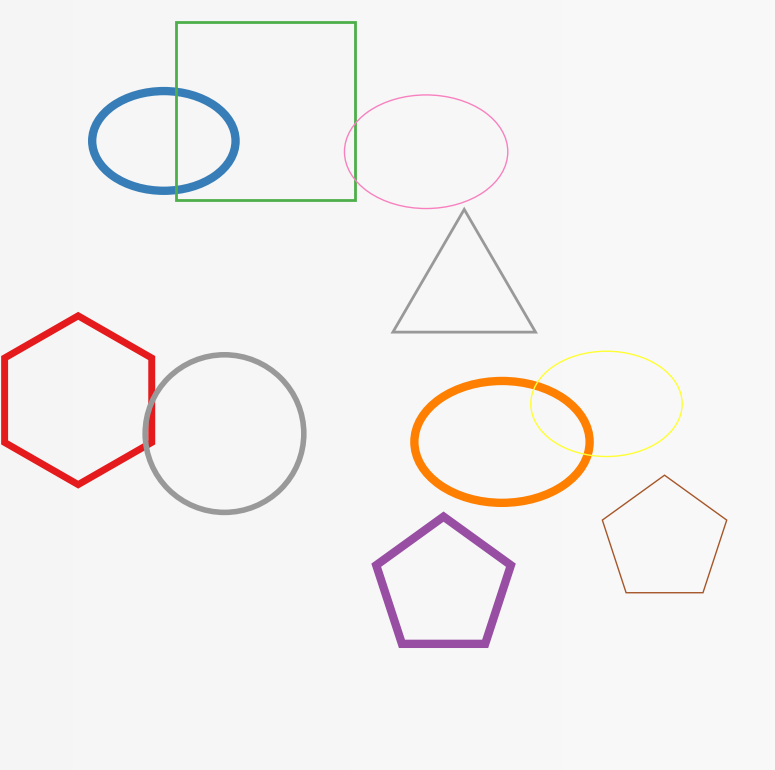[{"shape": "hexagon", "thickness": 2.5, "radius": 0.55, "center": [0.101, 0.48]}, {"shape": "oval", "thickness": 3, "radius": 0.46, "center": [0.211, 0.817]}, {"shape": "square", "thickness": 1, "radius": 0.58, "center": [0.343, 0.856]}, {"shape": "pentagon", "thickness": 3, "radius": 0.46, "center": [0.572, 0.238]}, {"shape": "oval", "thickness": 3, "radius": 0.57, "center": [0.648, 0.426]}, {"shape": "oval", "thickness": 0.5, "radius": 0.49, "center": [0.783, 0.475]}, {"shape": "pentagon", "thickness": 0.5, "radius": 0.42, "center": [0.857, 0.298]}, {"shape": "oval", "thickness": 0.5, "radius": 0.53, "center": [0.55, 0.803]}, {"shape": "circle", "thickness": 2, "radius": 0.51, "center": [0.29, 0.437]}, {"shape": "triangle", "thickness": 1, "radius": 0.53, "center": [0.599, 0.622]}]